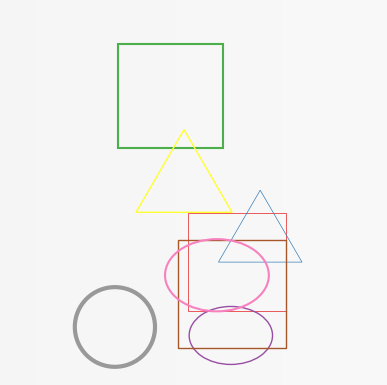[{"shape": "square", "thickness": 0.5, "radius": 0.64, "center": [0.612, 0.319]}, {"shape": "triangle", "thickness": 0.5, "radius": 0.62, "center": [0.672, 0.381]}, {"shape": "square", "thickness": 1.5, "radius": 0.67, "center": [0.44, 0.75]}, {"shape": "oval", "thickness": 1, "radius": 0.54, "center": [0.596, 0.129]}, {"shape": "triangle", "thickness": 1, "radius": 0.72, "center": [0.475, 0.52]}, {"shape": "square", "thickness": 1, "radius": 0.7, "center": [0.6, 0.236]}, {"shape": "oval", "thickness": 1.5, "radius": 0.67, "center": [0.56, 0.285]}, {"shape": "circle", "thickness": 3, "radius": 0.52, "center": [0.297, 0.151]}]